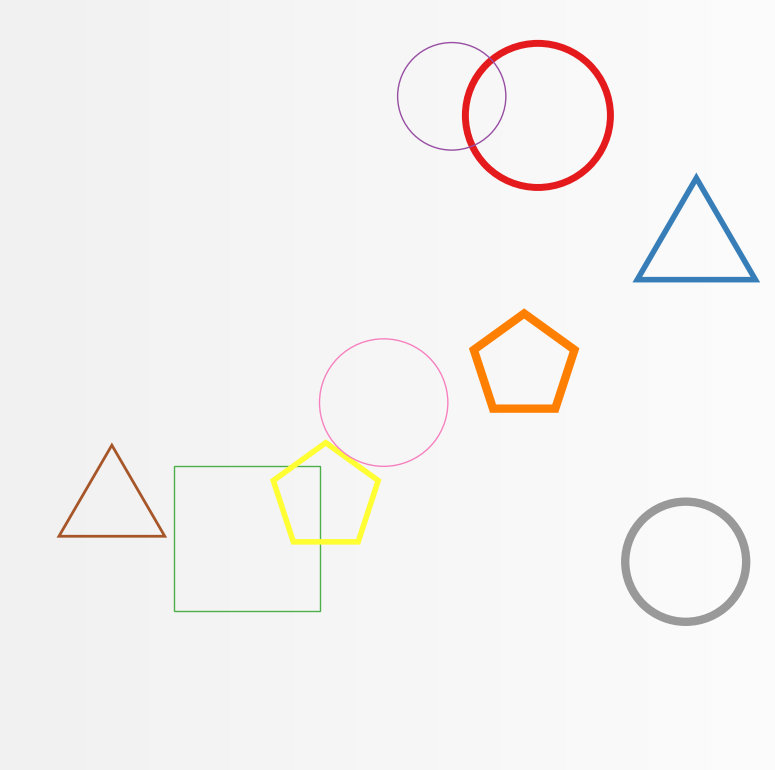[{"shape": "circle", "thickness": 2.5, "radius": 0.47, "center": [0.694, 0.85]}, {"shape": "triangle", "thickness": 2, "radius": 0.44, "center": [0.898, 0.681]}, {"shape": "square", "thickness": 0.5, "radius": 0.47, "center": [0.318, 0.301]}, {"shape": "circle", "thickness": 0.5, "radius": 0.35, "center": [0.583, 0.875]}, {"shape": "pentagon", "thickness": 3, "radius": 0.34, "center": [0.676, 0.525]}, {"shape": "pentagon", "thickness": 2, "radius": 0.36, "center": [0.42, 0.354]}, {"shape": "triangle", "thickness": 1, "radius": 0.39, "center": [0.144, 0.343]}, {"shape": "circle", "thickness": 0.5, "radius": 0.41, "center": [0.495, 0.477]}, {"shape": "circle", "thickness": 3, "radius": 0.39, "center": [0.885, 0.27]}]